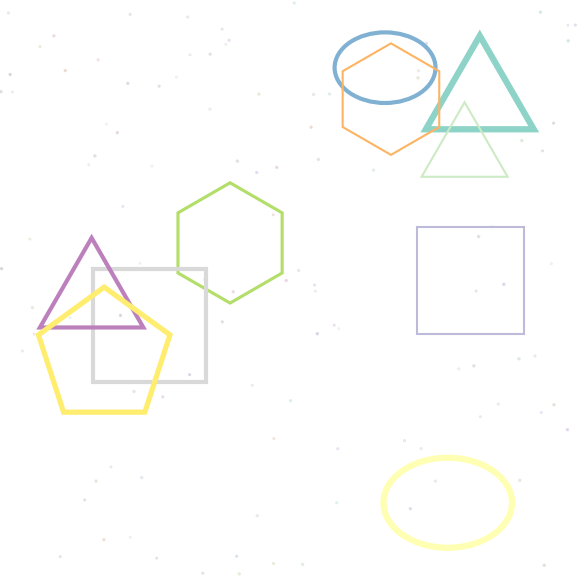[{"shape": "triangle", "thickness": 3, "radius": 0.54, "center": [0.831, 0.829]}, {"shape": "oval", "thickness": 3, "radius": 0.56, "center": [0.775, 0.129]}, {"shape": "square", "thickness": 1, "radius": 0.46, "center": [0.814, 0.513]}, {"shape": "oval", "thickness": 2, "radius": 0.44, "center": [0.667, 0.882]}, {"shape": "hexagon", "thickness": 1, "radius": 0.48, "center": [0.677, 0.828]}, {"shape": "hexagon", "thickness": 1.5, "radius": 0.52, "center": [0.398, 0.578]}, {"shape": "square", "thickness": 2, "radius": 0.49, "center": [0.259, 0.435]}, {"shape": "triangle", "thickness": 2, "radius": 0.52, "center": [0.159, 0.484]}, {"shape": "triangle", "thickness": 1, "radius": 0.43, "center": [0.805, 0.736]}, {"shape": "pentagon", "thickness": 2.5, "radius": 0.6, "center": [0.18, 0.382]}]